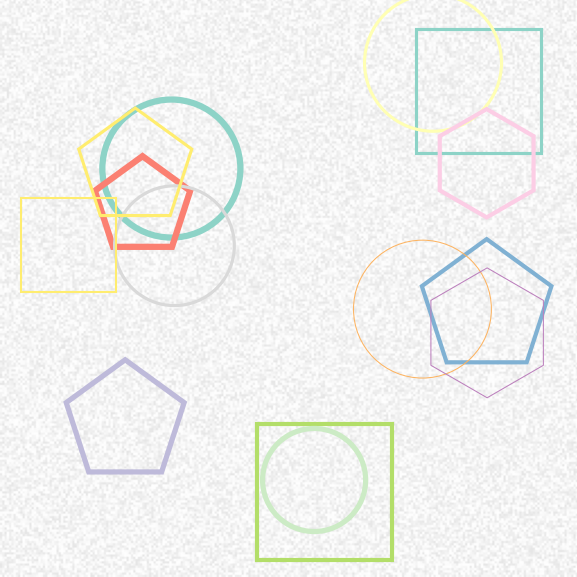[{"shape": "square", "thickness": 1.5, "radius": 0.54, "center": [0.829, 0.842]}, {"shape": "circle", "thickness": 3, "radius": 0.6, "center": [0.297, 0.707]}, {"shape": "circle", "thickness": 1.5, "radius": 0.59, "center": [0.75, 0.891]}, {"shape": "pentagon", "thickness": 2.5, "radius": 0.54, "center": [0.217, 0.269]}, {"shape": "pentagon", "thickness": 3, "radius": 0.43, "center": [0.247, 0.642]}, {"shape": "pentagon", "thickness": 2, "radius": 0.59, "center": [0.843, 0.467]}, {"shape": "circle", "thickness": 0.5, "radius": 0.6, "center": [0.732, 0.464]}, {"shape": "square", "thickness": 2, "radius": 0.59, "center": [0.562, 0.147]}, {"shape": "hexagon", "thickness": 2, "radius": 0.47, "center": [0.843, 0.716]}, {"shape": "circle", "thickness": 1.5, "radius": 0.52, "center": [0.302, 0.574]}, {"shape": "hexagon", "thickness": 0.5, "radius": 0.56, "center": [0.844, 0.423]}, {"shape": "circle", "thickness": 2.5, "radius": 0.45, "center": [0.544, 0.168]}, {"shape": "square", "thickness": 1, "radius": 0.41, "center": [0.118, 0.575]}, {"shape": "pentagon", "thickness": 1.5, "radius": 0.51, "center": [0.234, 0.709]}]